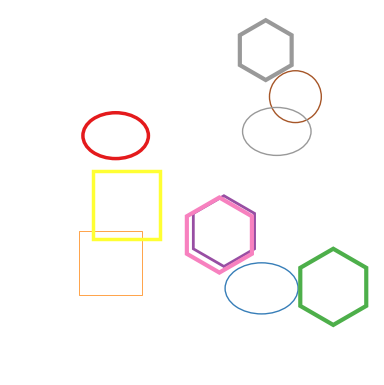[{"shape": "oval", "thickness": 2.5, "radius": 0.43, "center": [0.3, 0.648]}, {"shape": "oval", "thickness": 1, "radius": 0.47, "center": [0.679, 0.251]}, {"shape": "hexagon", "thickness": 3, "radius": 0.49, "center": [0.866, 0.255]}, {"shape": "hexagon", "thickness": 2, "radius": 0.46, "center": [0.582, 0.4]}, {"shape": "square", "thickness": 0.5, "radius": 0.42, "center": [0.287, 0.318]}, {"shape": "square", "thickness": 2.5, "radius": 0.44, "center": [0.329, 0.468]}, {"shape": "circle", "thickness": 1, "radius": 0.34, "center": [0.767, 0.749]}, {"shape": "hexagon", "thickness": 3, "radius": 0.49, "center": [0.57, 0.39]}, {"shape": "hexagon", "thickness": 3, "radius": 0.39, "center": [0.69, 0.87]}, {"shape": "oval", "thickness": 1, "radius": 0.44, "center": [0.719, 0.659]}]